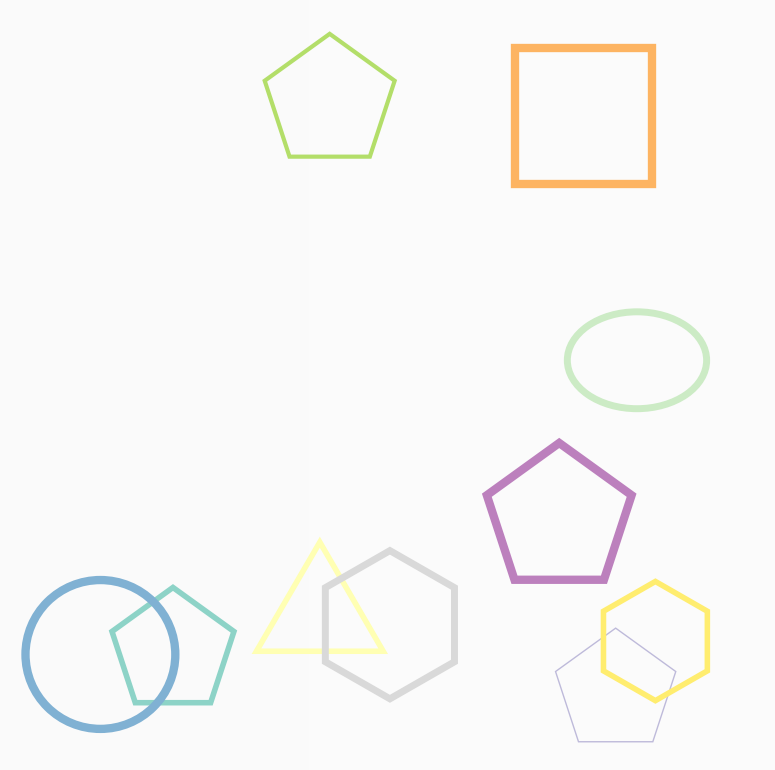[{"shape": "pentagon", "thickness": 2, "radius": 0.41, "center": [0.223, 0.154]}, {"shape": "triangle", "thickness": 2, "radius": 0.47, "center": [0.413, 0.201]}, {"shape": "pentagon", "thickness": 0.5, "radius": 0.41, "center": [0.794, 0.103]}, {"shape": "circle", "thickness": 3, "radius": 0.48, "center": [0.13, 0.15]}, {"shape": "square", "thickness": 3, "radius": 0.44, "center": [0.753, 0.849]}, {"shape": "pentagon", "thickness": 1.5, "radius": 0.44, "center": [0.425, 0.868]}, {"shape": "hexagon", "thickness": 2.5, "radius": 0.48, "center": [0.503, 0.189]}, {"shape": "pentagon", "thickness": 3, "radius": 0.49, "center": [0.722, 0.327]}, {"shape": "oval", "thickness": 2.5, "radius": 0.45, "center": [0.822, 0.532]}, {"shape": "hexagon", "thickness": 2, "radius": 0.39, "center": [0.846, 0.167]}]